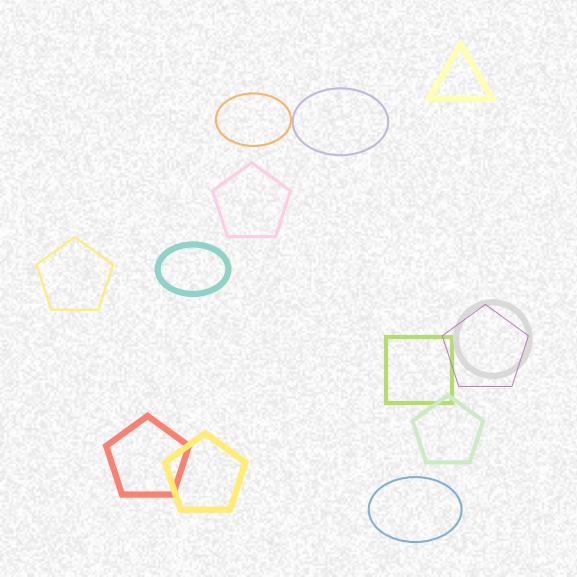[{"shape": "oval", "thickness": 3, "radius": 0.31, "center": [0.334, 0.533]}, {"shape": "triangle", "thickness": 3, "radius": 0.32, "center": [0.798, 0.86]}, {"shape": "oval", "thickness": 1, "radius": 0.41, "center": [0.59, 0.788]}, {"shape": "pentagon", "thickness": 3, "radius": 0.38, "center": [0.256, 0.204]}, {"shape": "oval", "thickness": 1, "radius": 0.4, "center": [0.719, 0.117]}, {"shape": "oval", "thickness": 1, "radius": 0.33, "center": [0.439, 0.792]}, {"shape": "square", "thickness": 2, "radius": 0.29, "center": [0.725, 0.358]}, {"shape": "pentagon", "thickness": 1.5, "radius": 0.35, "center": [0.435, 0.647]}, {"shape": "circle", "thickness": 3, "radius": 0.32, "center": [0.853, 0.412]}, {"shape": "pentagon", "thickness": 0.5, "radius": 0.39, "center": [0.84, 0.393]}, {"shape": "pentagon", "thickness": 2, "radius": 0.32, "center": [0.776, 0.251]}, {"shape": "pentagon", "thickness": 3, "radius": 0.37, "center": [0.355, 0.176]}, {"shape": "pentagon", "thickness": 1, "radius": 0.35, "center": [0.129, 0.519]}]